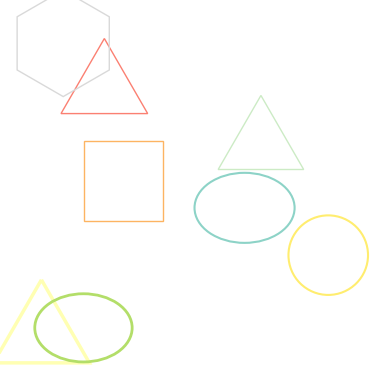[{"shape": "oval", "thickness": 1.5, "radius": 0.65, "center": [0.635, 0.46]}, {"shape": "triangle", "thickness": 2.5, "radius": 0.72, "center": [0.108, 0.129]}, {"shape": "triangle", "thickness": 1, "radius": 0.65, "center": [0.271, 0.77]}, {"shape": "square", "thickness": 1, "radius": 0.52, "center": [0.321, 0.531]}, {"shape": "oval", "thickness": 2, "radius": 0.63, "center": [0.217, 0.148]}, {"shape": "hexagon", "thickness": 1, "radius": 0.69, "center": [0.164, 0.887]}, {"shape": "triangle", "thickness": 1, "radius": 0.64, "center": [0.678, 0.624]}, {"shape": "circle", "thickness": 1.5, "radius": 0.52, "center": [0.853, 0.337]}]